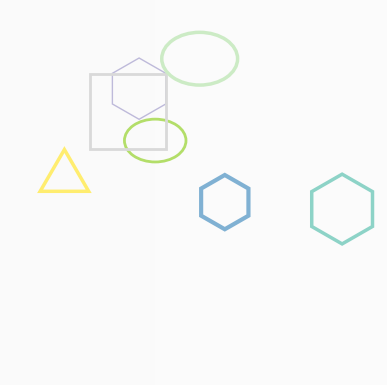[{"shape": "hexagon", "thickness": 2.5, "radius": 0.45, "center": [0.883, 0.457]}, {"shape": "hexagon", "thickness": 1, "radius": 0.4, "center": [0.359, 0.77]}, {"shape": "hexagon", "thickness": 3, "radius": 0.35, "center": [0.58, 0.475]}, {"shape": "oval", "thickness": 2, "radius": 0.4, "center": [0.401, 0.635]}, {"shape": "square", "thickness": 2, "radius": 0.49, "center": [0.33, 0.711]}, {"shape": "oval", "thickness": 2.5, "radius": 0.49, "center": [0.515, 0.848]}, {"shape": "triangle", "thickness": 2.5, "radius": 0.36, "center": [0.166, 0.539]}]